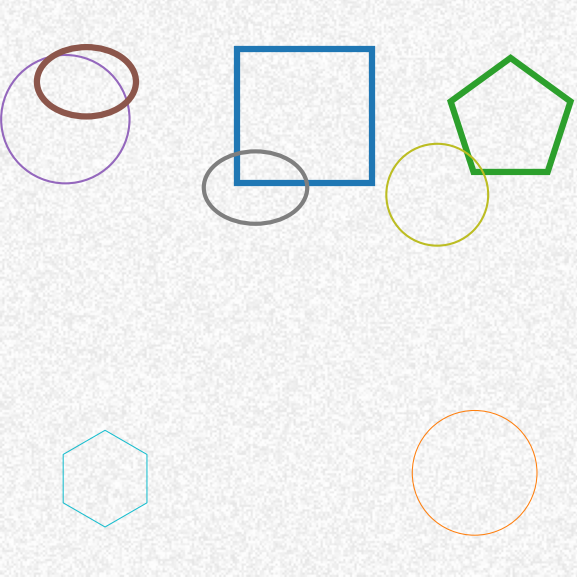[{"shape": "square", "thickness": 3, "radius": 0.58, "center": [0.527, 0.799]}, {"shape": "circle", "thickness": 0.5, "radius": 0.54, "center": [0.822, 0.18]}, {"shape": "pentagon", "thickness": 3, "radius": 0.55, "center": [0.884, 0.79]}, {"shape": "circle", "thickness": 1, "radius": 0.56, "center": [0.113, 0.793]}, {"shape": "oval", "thickness": 3, "radius": 0.43, "center": [0.15, 0.858]}, {"shape": "oval", "thickness": 2, "radius": 0.45, "center": [0.442, 0.674]}, {"shape": "circle", "thickness": 1, "radius": 0.44, "center": [0.757, 0.662]}, {"shape": "hexagon", "thickness": 0.5, "radius": 0.42, "center": [0.182, 0.17]}]